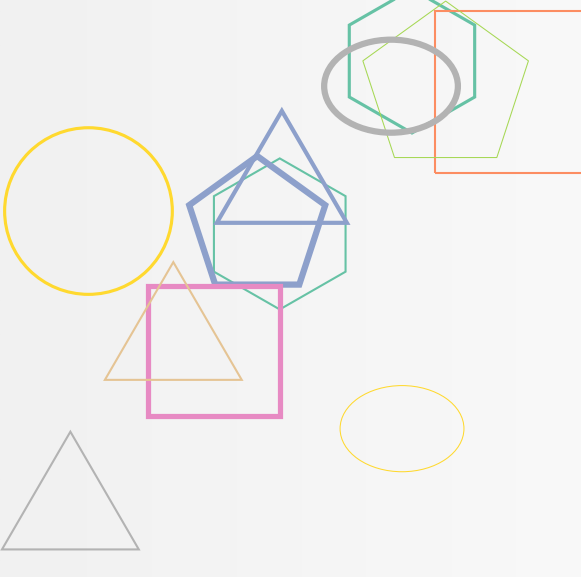[{"shape": "hexagon", "thickness": 1, "radius": 0.65, "center": [0.481, 0.594]}, {"shape": "hexagon", "thickness": 1.5, "radius": 0.62, "center": [0.709, 0.893]}, {"shape": "square", "thickness": 1, "radius": 0.7, "center": [0.889, 0.84]}, {"shape": "triangle", "thickness": 2, "radius": 0.65, "center": [0.485, 0.678]}, {"shape": "pentagon", "thickness": 3, "radius": 0.62, "center": [0.443, 0.606]}, {"shape": "square", "thickness": 2.5, "radius": 0.56, "center": [0.368, 0.391]}, {"shape": "pentagon", "thickness": 0.5, "radius": 0.75, "center": [0.767, 0.847]}, {"shape": "oval", "thickness": 0.5, "radius": 0.53, "center": [0.692, 0.257]}, {"shape": "circle", "thickness": 1.5, "radius": 0.72, "center": [0.152, 0.634]}, {"shape": "triangle", "thickness": 1, "radius": 0.68, "center": [0.298, 0.409]}, {"shape": "oval", "thickness": 3, "radius": 0.58, "center": [0.673, 0.85]}, {"shape": "triangle", "thickness": 1, "radius": 0.68, "center": [0.121, 0.116]}]